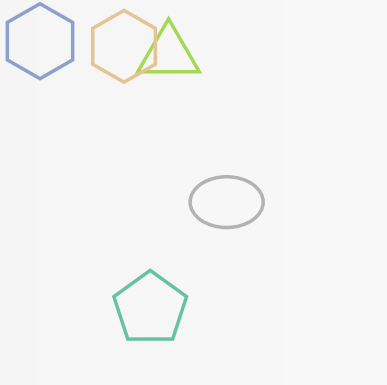[{"shape": "pentagon", "thickness": 2.5, "radius": 0.49, "center": [0.388, 0.199]}, {"shape": "hexagon", "thickness": 2.5, "radius": 0.49, "center": [0.103, 0.893]}, {"shape": "triangle", "thickness": 2.5, "radius": 0.46, "center": [0.435, 0.859]}, {"shape": "hexagon", "thickness": 2.5, "radius": 0.47, "center": [0.32, 0.88]}, {"shape": "oval", "thickness": 2.5, "radius": 0.47, "center": [0.585, 0.475]}]